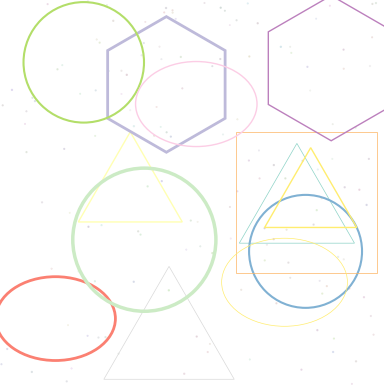[{"shape": "triangle", "thickness": 0.5, "radius": 0.86, "center": [0.771, 0.455]}, {"shape": "triangle", "thickness": 1, "radius": 0.78, "center": [0.338, 0.501]}, {"shape": "hexagon", "thickness": 2, "radius": 0.88, "center": [0.432, 0.781]}, {"shape": "oval", "thickness": 2, "radius": 0.78, "center": [0.144, 0.172]}, {"shape": "circle", "thickness": 1.5, "radius": 0.73, "center": [0.794, 0.347]}, {"shape": "square", "thickness": 0.5, "radius": 0.92, "center": [0.795, 0.475]}, {"shape": "circle", "thickness": 1.5, "radius": 0.78, "center": [0.218, 0.838]}, {"shape": "oval", "thickness": 1, "radius": 0.79, "center": [0.51, 0.73]}, {"shape": "triangle", "thickness": 0.5, "radius": 0.98, "center": [0.439, 0.113]}, {"shape": "hexagon", "thickness": 1, "radius": 0.94, "center": [0.86, 0.823]}, {"shape": "circle", "thickness": 2.5, "radius": 0.93, "center": [0.375, 0.377]}, {"shape": "oval", "thickness": 0.5, "radius": 0.82, "center": [0.739, 0.267]}, {"shape": "triangle", "thickness": 1, "radius": 0.69, "center": [0.807, 0.478]}]